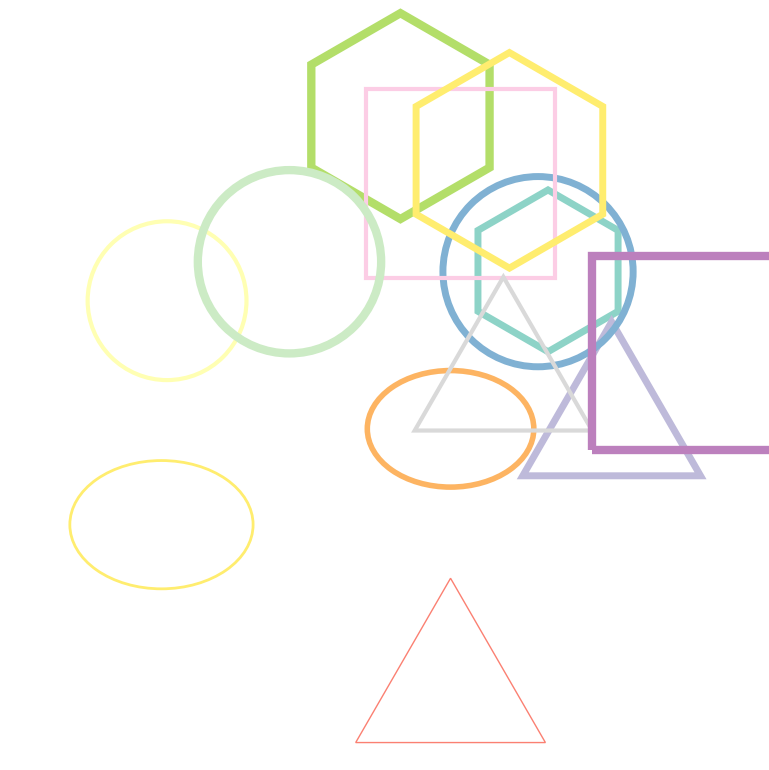[{"shape": "hexagon", "thickness": 2.5, "radius": 0.53, "center": [0.712, 0.648]}, {"shape": "circle", "thickness": 1.5, "radius": 0.52, "center": [0.217, 0.61]}, {"shape": "triangle", "thickness": 2.5, "radius": 0.67, "center": [0.794, 0.449]}, {"shape": "triangle", "thickness": 0.5, "radius": 0.71, "center": [0.585, 0.107]}, {"shape": "circle", "thickness": 2.5, "radius": 0.62, "center": [0.699, 0.647]}, {"shape": "oval", "thickness": 2, "radius": 0.54, "center": [0.585, 0.443]}, {"shape": "hexagon", "thickness": 3, "radius": 0.67, "center": [0.52, 0.849]}, {"shape": "square", "thickness": 1.5, "radius": 0.61, "center": [0.598, 0.762]}, {"shape": "triangle", "thickness": 1.5, "radius": 0.66, "center": [0.654, 0.507]}, {"shape": "square", "thickness": 3, "radius": 0.63, "center": [0.895, 0.542]}, {"shape": "circle", "thickness": 3, "radius": 0.6, "center": [0.376, 0.66]}, {"shape": "oval", "thickness": 1, "radius": 0.59, "center": [0.21, 0.319]}, {"shape": "hexagon", "thickness": 2.5, "radius": 0.7, "center": [0.662, 0.792]}]